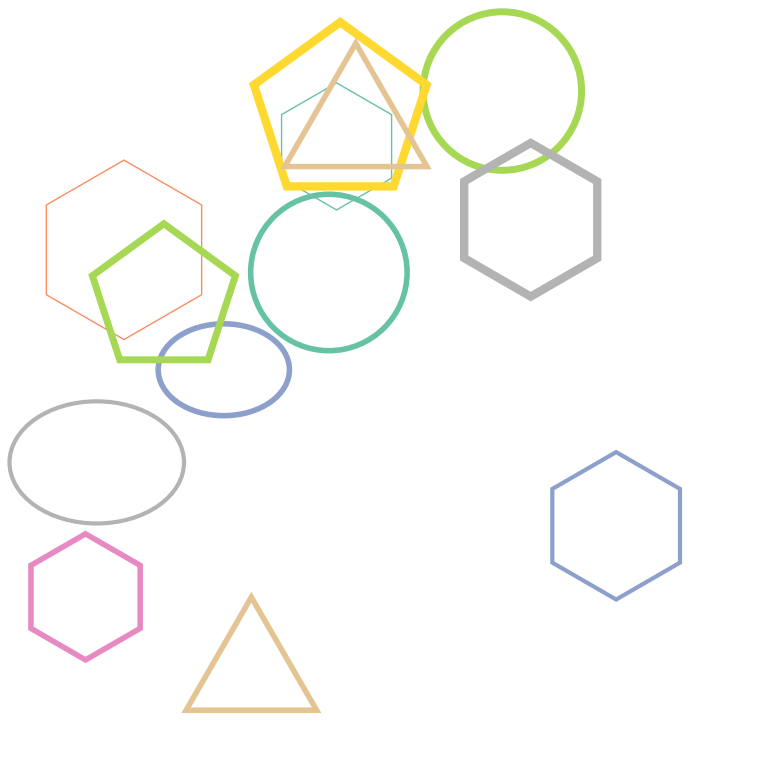[{"shape": "hexagon", "thickness": 0.5, "radius": 0.41, "center": [0.437, 0.81]}, {"shape": "circle", "thickness": 2, "radius": 0.51, "center": [0.427, 0.646]}, {"shape": "hexagon", "thickness": 0.5, "radius": 0.58, "center": [0.161, 0.676]}, {"shape": "hexagon", "thickness": 1.5, "radius": 0.48, "center": [0.8, 0.317]}, {"shape": "oval", "thickness": 2, "radius": 0.43, "center": [0.291, 0.52]}, {"shape": "hexagon", "thickness": 2, "radius": 0.41, "center": [0.111, 0.225]}, {"shape": "circle", "thickness": 2.5, "radius": 0.51, "center": [0.652, 0.882]}, {"shape": "pentagon", "thickness": 2.5, "radius": 0.49, "center": [0.213, 0.612]}, {"shape": "pentagon", "thickness": 3, "radius": 0.59, "center": [0.442, 0.853]}, {"shape": "triangle", "thickness": 2, "radius": 0.49, "center": [0.326, 0.127]}, {"shape": "triangle", "thickness": 2, "radius": 0.53, "center": [0.462, 0.837]}, {"shape": "hexagon", "thickness": 3, "radius": 0.5, "center": [0.689, 0.715]}, {"shape": "oval", "thickness": 1.5, "radius": 0.57, "center": [0.126, 0.399]}]